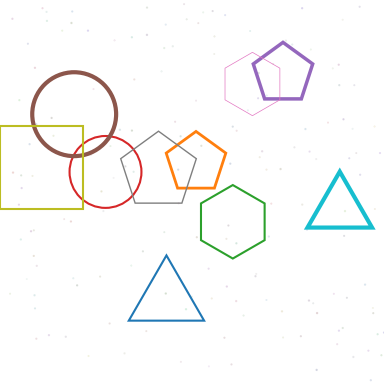[{"shape": "triangle", "thickness": 1.5, "radius": 0.56, "center": [0.432, 0.224]}, {"shape": "pentagon", "thickness": 2, "radius": 0.41, "center": [0.509, 0.577]}, {"shape": "hexagon", "thickness": 1.5, "radius": 0.48, "center": [0.605, 0.424]}, {"shape": "circle", "thickness": 1.5, "radius": 0.47, "center": [0.274, 0.553]}, {"shape": "pentagon", "thickness": 2.5, "radius": 0.41, "center": [0.735, 0.809]}, {"shape": "circle", "thickness": 3, "radius": 0.54, "center": [0.193, 0.703]}, {"shape": "hexagon", "thickness": 0.5, "radius": 0.41, "center": [0.656, 0.782]}, {"shape": "pentagon", "thickness": 1, "radius": 0.52, "center": [0.412, 0.556]}, {"shape": "square", "thickness": 1.5, "radius": 0.54, "center": [0.108, 0.564]}, {"shape": "triangle", "thickness": 3, "radius": 0.48, "center": [0.883, 0.457]}]